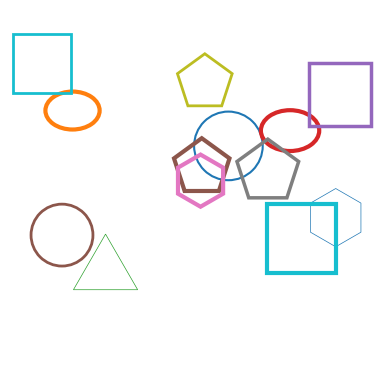[{"shape": "circle", "thickness": 1.5, "radius": 0.45, "center": [0.593, 0.621]}, {"shape": "hexagon", "thickness": 0.5, "radius": 0.38, "center": [0.872, 0.435]}, {"shape": "oval", "thickness": 3, "radius": 0.35, "center": [0.188, 0.713]}, {"shape": "triangle", "thickness": 0.5, "radius": 0.48, "center": [0.274, 0.296]}, {"shape": "oval", "thickness": 3, "radius": 0.38, "center": [0.753, 0.661]}, {"shape": "square", "thickness": 2.5, "radius": 0.41, "center": [0.883, 0.754]}, {"shape": "circle", "thickness": 2, "radius": 0.4, "center": [0.161, 0.389]}, {"shape": "pentagon", "thickness": 3, "radius": 0.38, "center": [0.524, 0.565]}, {"shape": "hexagon", "thickness": 3, "radius": 0.34, "center": [0.521, 0.531]}, {"shape": "pentagon", "thickness": 2.5, "radius": 0.42, "center": [0.696, 0.554]}, {"shape": "pentagon", "thickness": 2, "radius": 0.37, "center": [0.532, 0.786]}, {"shape": "square", "thickness": 3, "radius": 0.45, "center": [0.783, 0.38]}, {"shape": "square", "thickness": 2, "radius": 0.38, "center": [0.109, 0.835]}]